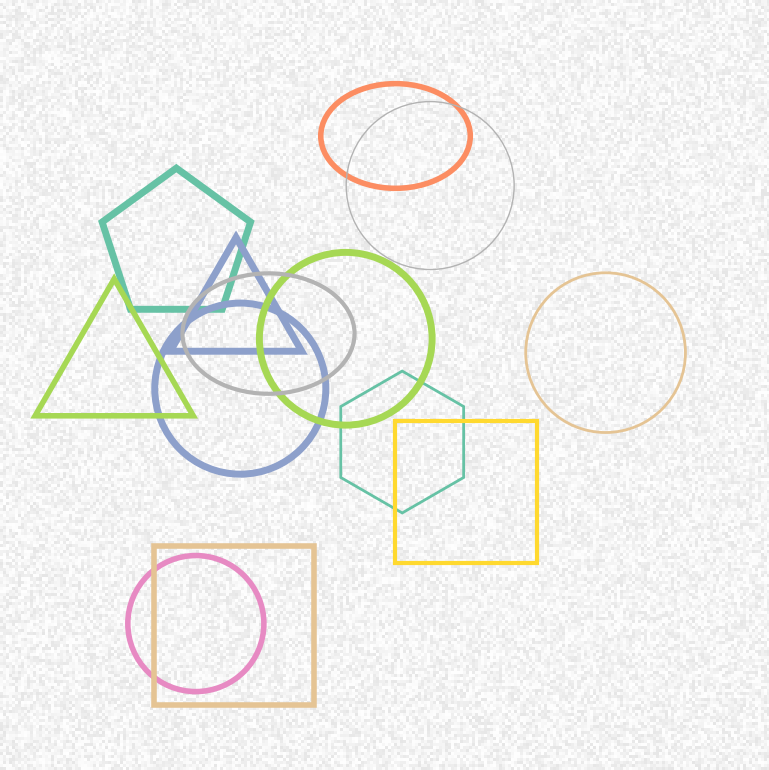[{"shape": "hexagon", "thickness": 1, "radius": 0.46, "center": [0.522, 0.426]}, {"shape": "pentagon", "thickness": 2.5, "radius": 0.51, "center": [0.229, 0.68]}, {"shape": "oval", "thickness": 2, "radius": 0.49, "center": [0.514, 0.823]}, {"shape": "circle", "thickness": 2.5, "radius": 0.56, "center": [0.312, 0.495]}, {"shape": "triangle", "thickness": 2.5, "radius": 0.49, "center": [0.307, 0.593]}, {"shape": "circle", "thickness": 2, "radius": 0.44, "center": [0.254, 0.19]}, {"shape": "triangle", "thickness": 2, "radius": 0.59, "center": [0.148, 0.519]}, {"shape": "circle", "thickness": 2.5, "radius": 0.56, "center": [0.449, 0.56]}, {"shape": "square", "thickness": 1.5, "radius": 0.46, "center": [0.605, 0.361]}, {"shape": "circle", "thickness": 1, "radius": 0.52, "center": [0.786, 0.542]}, {"shape": "square", "thickness": 2, "radius": 0.52, "center": [0.304, 0.188]}, {"shape": "circle", "thickness": 0.5, "radius": 0.55, "center": [0.559, 0.759]}, {"shape": "oval", "thickness": 1.5, "radius": 0.56, "center": [0.349, 0.567]}]